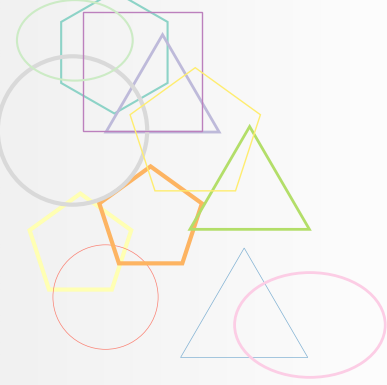[{"shape": "hexagon", "thickness": 1.5, "radius": 0.79, "center": [0.295, 0.864]}, {"shape": "pentagon", "thickness": 3, "radius": 0.69, "center": [0.208, 0.359]}, {"shape": "triangle", "thickness": 2, "radius": 0.84, "center": [0.42, 0.741]}, {"shape": "circle", "thickness": 0.5, "radius": 0.68, "center": [0.272, 0.228]}, {"shape": "triangle", "thickness": 0.5, "radius": 0.95, "center": [0.63, 0.166]}, {"shape": "pentagon", "thickness": 3, "radius": 0.7, "center": [0.389, 0.429]}, {"shape": "triangle", "thickness": 2, "radius": 0.89, "center": [0.644, 0.493]}, {"shape": "oval", "thickness": 2, "radius": 0.97, "center": [0.8, 0.156]}, {"shape": "circle", "thickness": 3, "radius": 0.96, "center": [0.187, 0.661]}, {"shape": "square", "thickness": 1, "radius": 0.77, "center": [0.367, 0.814]}, {"shape": "oval", "thickness": 1.5, "radius": 0.75, "center": [0.193, 0.895]}, {"shape": "pentagon", "thickness": 1, "radius": 0.88, "center": [0.504, 0.647]}]